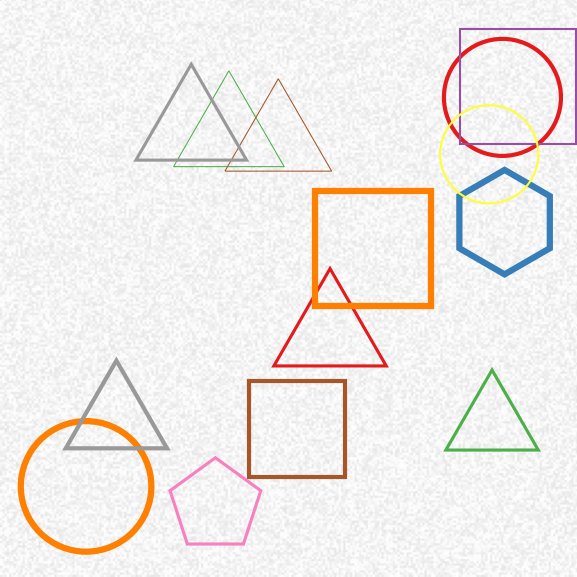[{"shape": "triangle", "thickness": 1.5, "radius": 0.56, "center": [0.572, 0.422]}, {"shape": "circle", "thickness": 2, "radius": 0.51, "center": [0.87, 0.83]}, {"shape": "hexagon", "thickness": 3, "radius": 0.45, "center": [0.874, 0.614]}, {"shape": "triangle", "thickness": 0.5, "radius": 0.55, "center": [0.396, 0.766]}, {"shape": "triangle", "thickness": 1.5, "radius": 0.46, "center": [0.852, 0.266]}, {"shape": "square", "thickness": 1, "radius": 0.5, "center": [0.897, 0.85]}, {"shape": "circle", "thickness": 3, "radius": 0.57, "center": [0.149, 0.157]}, {"shape": "square", "thickness": 3, "radius": 0.5, "center": [0.646, 0.569]}, {"shape": "circle", "thickness": 1, "radius": 0.42, "center": [0.847, 0.732]}, {"shape": "triangle", "thickness": 0.5, "radius": 0.53, "center": [0.482, 0.756]}, {"shape": "square", "thickness": 2, "radius": 0.41, "center": [0.514, 0.256]}, {"shape": "pentagon", "thickness": 1.5, "radius": 0.41, "center": [0.373, 0.124]}, {"shape": "triangle", "thickness": 1.5, "radius": 0.55, "center": [0.331, 0.777]}, {"shape": "triangle", "thickness": 2, "radius": 0.51, "center": [0.202, 0.273]}]